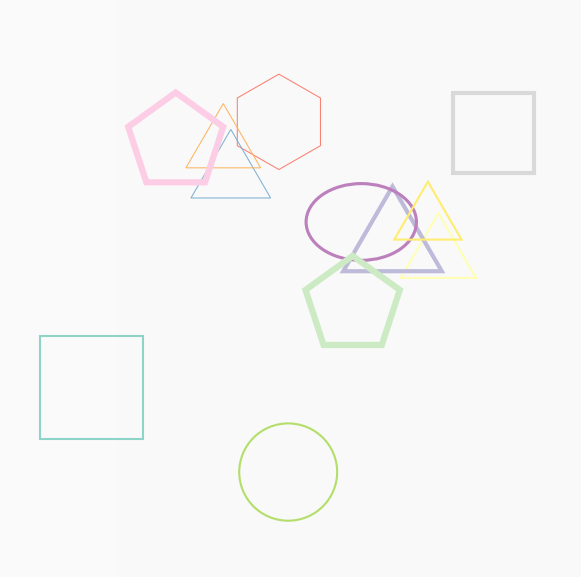[{"shape": "square", "thickness": 1, "radius": 0.45, "center": [0.157, 0.328]}, {"shape": "triangle", "thickness": 1, "radius": 0.37, "center": [0.754, 0.555]}, {"shape": "triangle", "thickness": 2, "radius": 0.49, "center": [0.675, 0.578]}, {"shape": "hexagon", "thickness": 0.5, "radius": 0.41, "center": [0.48, 0.788]}, {"shape": "triangle", "thickness": 0.5, "radius": 0.4, "center": [0.397, 0.696]}, {"shape": "triangle", "thickness": 0.5, "radius": 0.37, "center": [0.384, 0.746]}, {"shape": "circle", "thickness": 1, "radius": 0.42, "center": [0.496, 0.182]}, {"shape": "pentagon", "thickness": 3, "radius": 0.43, "center": [0.302, 0.753]}, {"shape": "square", "thickness": 2, "radius": 0.35, "center": [0.849, 0.769]}, {"shape": "oval", "thickness": 1.5, "radius": 0.47, "center": [0.622, 0.615]}, {"shape": "pentagon", "thickness": 3, "radius": 0.43, "center": [0.607, 0.471]}, {"shape": "triangle", "thickness": 1, "radius": 0.33, "center": [0.736, 0.618]}]